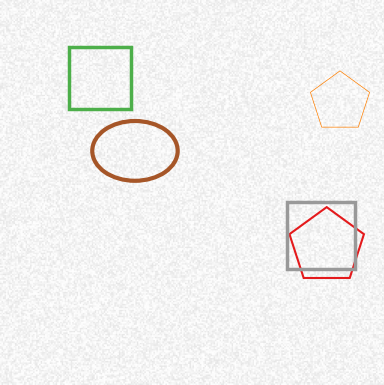[{"shape": "pentagon", "thickness": 1.5, "radius": 0.51, "center": [0.849, 0.36]}, {"shape": "square", "thickness": 2.5, "radius": 0.4, "center": [0.259, 0.798]}, {"shape": "pentagon", "thickness": 0.5, "radius": 0.4, "center": [0.883, 0.735]}, {"shape": "oval", "thickness": 3, "radius": 0.55, "center": [0.351, 0.608]}, {"shape": "square", "thickness": 2.5, "radius": 0.44, "center": [0.834, 0.388]}]